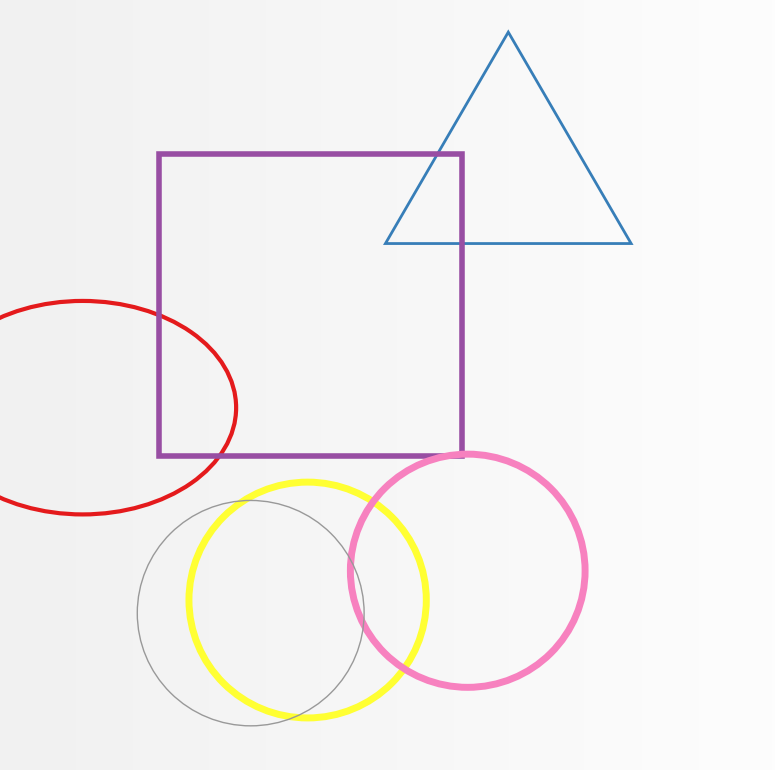[{"shape": "oval", "thickness": 1.5, "radius": 0.99, "center": [0.107, 0.471]}, {"shape": "triangle", "thickness": 1, "radius": 0.92, "center": [0.656, 0.775]}, {"shape": "square", "thickness": 2, "radius": 0.98, "center": [0.401, 0.604]}, {"shape": "circle", "thickness": 2.5, "radius": 0.77, "center": [0.397, 0.221]}, {"shape": "circle", "thickness": 2.5, "radius": 0.76, "center": [0.604, 0.259]}, {"shape": "circle", "thickness": 0.5, "radius": 0.73, "center": [0.323, 0.204]}]